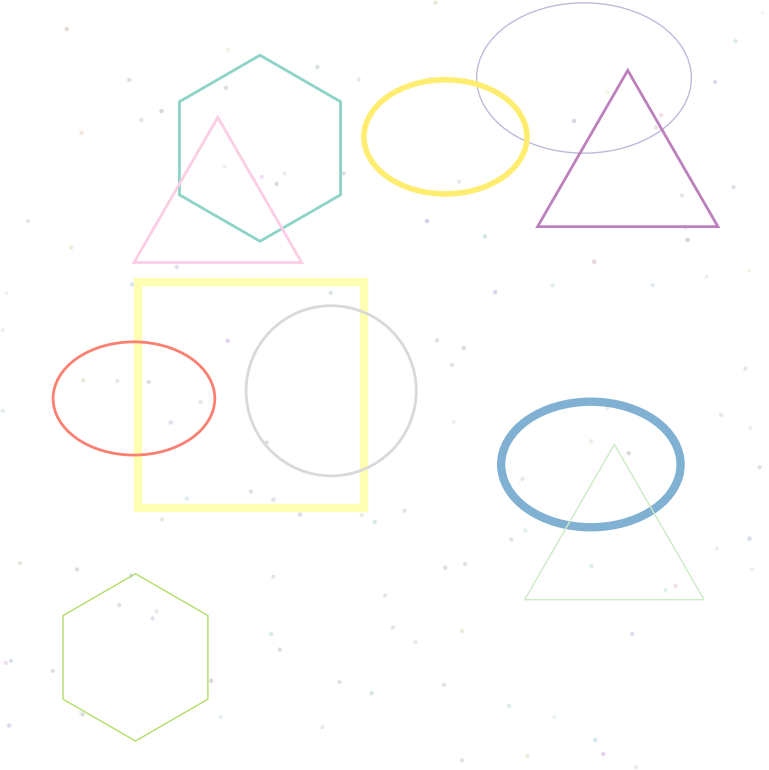[{"shape": "hexagon", "thickness": 1, "radius": 0.6, "center": [0.338, 0.807]}, {"shape": "square", "thickness": 3, "radius": 0.73, "center": [0.326, 0.487]}, {"shape": "oval", "thickness": 0.5, "radius": 0.7, "center": [0.758, 0.899]}, {"shape": "oval", "thickness": 1, "radius": 0.53, "center": [0.174, 0.482]}, {"shape": "oval", "thickness": 3, "radius": 0.58, "center": [0.767, 0.397]}, {"shape": "hexagon", "thickness": 0.5, "radius": 0.54, "center": [0.176, 0.146]}, {"shape": "triangle", "thickness": 1, "radius": 0.63, "center": [0.283, 0.722]}, {"shape": "circle", "thickness": 1, "radius": 0.55, "center": [0.43, 0.492]}, {"shape": "triangle", "thickness": 1, "radius": 0.68, "center": [0.815, 0.773]}, {"shape": "triangle", "thickness": 0.5, "radius": 0.67, "center": [0.798, 0.288]}, {"shape": "oval", "thickness": 2, "radius": 0.53, "center": [0.578, 0.822]}]